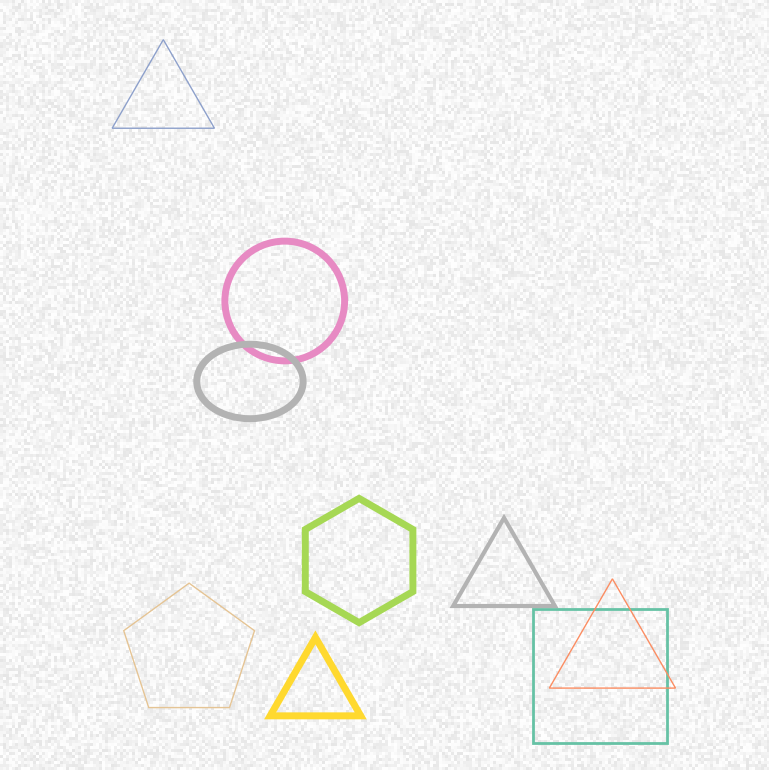[{"shape": "square", "thickness": 1, "radius": 0.43, "center": [0.779, 0.122]}, {"shape": "triangle", "thickness": 0.5, "radius": 0.47, "center": [0.795, 0.154]}, {"shape": "triangle", "thickness": 0.5, "radius": 0.38, "center": [0.212, 0.872]}, {"shape": "circle", "thickness": 2.5, "radius": 0.39, "center": [0.37, 0.609]}, {"shape": "hexagon", "thickness": 2.5, "radius": 0.4, "center": [0.466, 0.272]}, {"shape": "triangle", "thickness": 2.5, "radius": 0.34, "center": [0.41, 0.104]}, {"shape": "pentagon", "thickness": 0.5, "radius": 0.45, "center": [0.246, 0.153]}, {"shape": "triangle", "thickness": 1.5, "radius": 0.38, "center": [0.655, 0.251]}, {"shape": "oval", "thickness": 2.5, "radius": 0.35, "center": [0.325, 0.505]}]